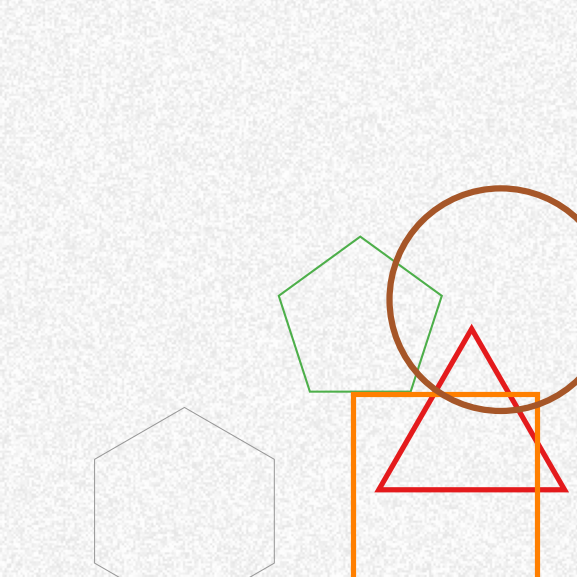[{"shape": "triangle", "thickness": 2.5, "radius": 0.93, "center": [0.817, 0.244]}, {"shape": "pentagon", "thickness": 1, "radius": 0.74, "center": [0.624, 0.441]}, {"shape": "square", "thickness": 2.5, "radius": 0.8, "center": [0.771, 0.157]}, {"shape": "circle", "thickness": 3, "radius": 0.96, "center": [0.867, 0.48]}, {"shape": "hexagon", "thickness": 0.5, "radius": 0.9, "center": [0.319, 0.114]}]